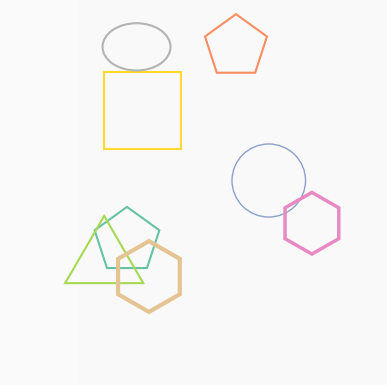[{"shape": "pentagon", "thickness": 1.5, "radius": 0.44, "center": [0.328, 0.375]}, {"shape": "pentagon", "thickness": 1.5, "radius": 0.42, "center": [0.609, 0.879]}, {"shape": "circle", "thickness": 1, "radius": 0.47, "center": [0.694, 0.531]}, {"shape": "hexagon", "thickness": 2.5, "radius": 0.4, "center": [0.805, 0.42]}, {"shape": "triangle", "thickness": 1.5, "radius": 0.58, "center": [0.269, 0.323]}, {"shape": "square", "thickness": 1.5, "radius": 0.5, "center": [0.368, 0.714]}, {"shape": "hexagon", "thickness": 3, "radius": 0.46, "center": [0.384, 0.282]}, {"shape": "oval", "thickness": 1.5, "radius": 0.44, "center": [0.352, 0.878]}]